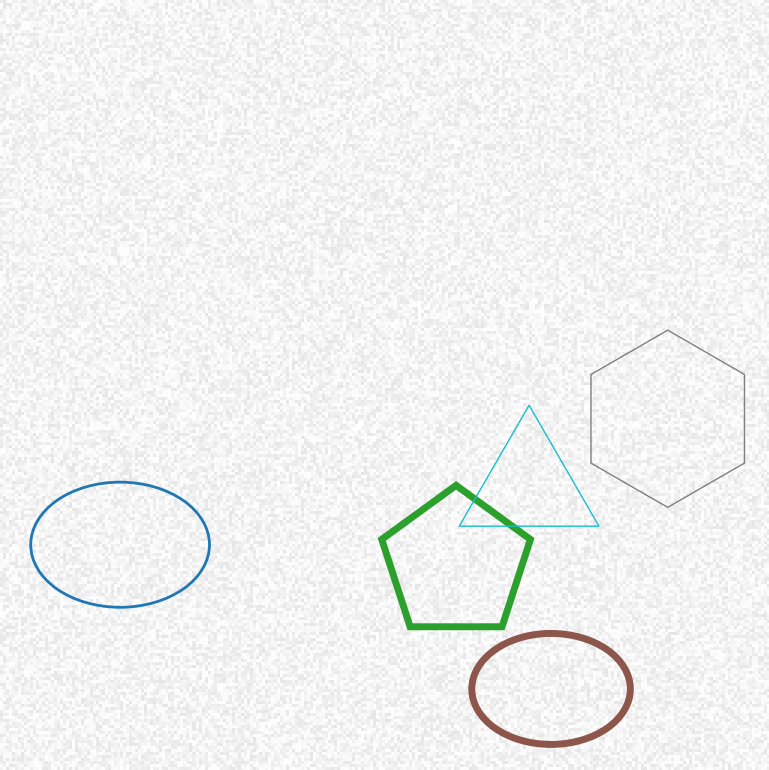[{"shape": "oval", "thickness": 1, "radius": 0.58, "center": [0.156, 0.293]}, {"shape": "pentagon", "thickness": 2.5, "radius": 0.51, "center": [0.592, 0.268]}, {"shape": "oval", "thickness": 2.5, "radius": 0.51, "center": [0.716, 0.105]}, {"shape": "hexagon", "thickness": 0.5, "radius": 0.58, "center": [0.867, 0.456]}, {"shape": "triangle", "thickness": 0.5, "radius": 0.52, "center": [0.687, 0.369]}]